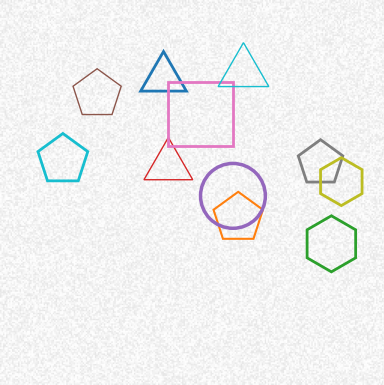[{"shape": "triangle", "thickness": 2, "radius": 0.34, "center": [0.425, 0.798]}, {"shape": "pentagon", "thickness": 1.5, "radius": 0.34, "center": [0.619, 0.434]}, {"shape": "hexagon", "thickness": 2, "radius": 0.36, "center": [0.861, 0.367]}, {"shape": "triangle", "thickness": 1, "radius": 0.37, "center": [0.437, 0.57]}, {"shape": "circle", "thickness": 2.5, "radius": 0.42, "center": [0.605, 0.491]}, {"shape": "pentagon", "thickness": 1, "radius": 0.33, "center": [0.252, 0.756]}, {"shape": "square", "thickness": 2, "radius": 0.42, "center": [0.521, 0.705]}, {"shape": "pentagon", "thickness": 2, "radius": 0.3, "center": [0.833, 0.576]}, {"shape": "hexagon", "thickness": 2, "radius": 0.31, "center": [0.886, 0.528]}, {"shape": "triangle", "thickness": 1, "radius": 0.38, "center": [0.632, 0.813]}, {"shape": "pentagon", "thickness": 2, "radius": 0.34, "center": [0.163, 0.585]}]